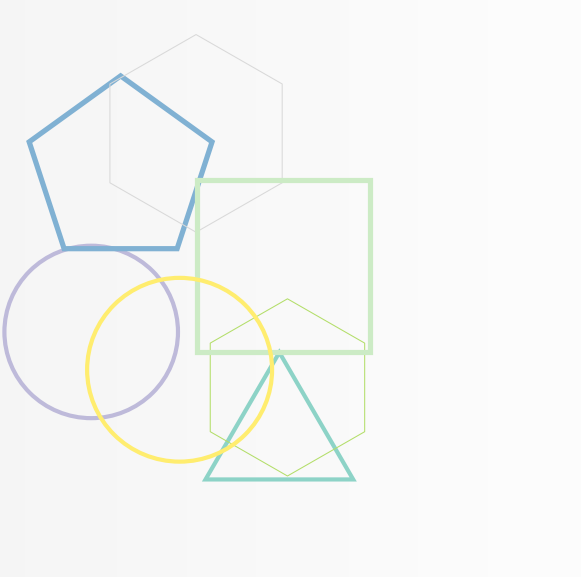[{"shape": "triangle", "thickness": 2, "radius": 0.73, "center": [0.481, 0.242]}, {"shape": "circle", "thickness": 2, "radius": 0.75, "center": [0.157, 0.424]}, {"shape": "pentagon", "thickness": 2.5, "radius": 0.83, "center": [0.208, 0.702]}, {"shape": "hexagon", "thickness": 0.5, "radius": 0.77, "center": [0.495, 0.328]}, {"shape": "hexagon", "thickness": 0.5, "radius": 0.86, "center": [0.337, 0.768]}, {"shape": "square", "thickness": 2.5, "radius": 0.75, "center": [0.488, 0.538]}, {"shape": "circle", "thickness": 2, "radius": 0.8, "center": [0.309, 0.359]}]